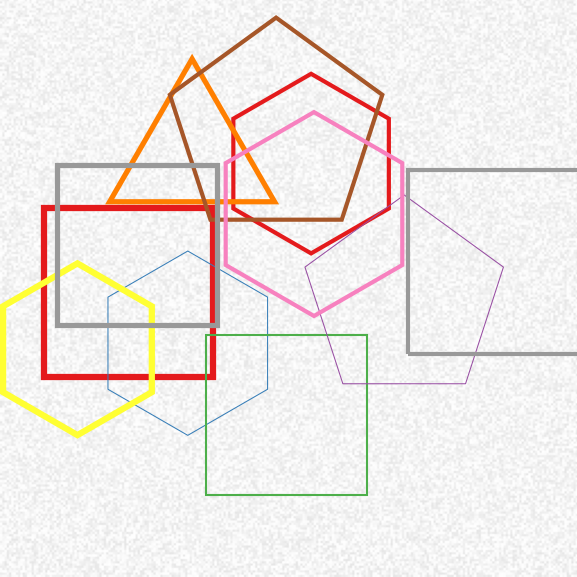[{"shape": "hexagon", "thickness": 2, "radius": 0.78, "center": [0.539, 0.716]}, {"shape": "square", "thickness": 3, "radius": 0.73, "center": [0.223, 0.492]}, {"shape": "hexagon", "thickness": 0.5, "radius": 0.8, "center": [0.325, 0.405]}, {"shape": "square", "thickness": 1, "radius": 0.69, "center": [0.496, 0.28]}, {"shape": "pentagon", "thickness": 0.5, "radius": 0.9, "center": [0.7, 0.481]}, {"shape": "triangle", "thickness": 2.5, "radius": 0.82, "center": [0.333, 0.732]}, {"shape": "hexagon", "thickness": 3, "radius": 0.74, "center": [0.134, 0.394]}, {"shape": "pentagon", "thickness": 2, "radius": 0.97, "center": [0.478, 0.775]}, {"shape": "hexagon", "thickness": 2, "radius": 0.88, "center": [0.544, 0.628]}, {"shape": "square", "thickness": 2, "radius": 0.8, "center": [0.866, 0.546]}, {"shape": "square", "thickness": 2.5, "radius": 0.69, "center": [0.237, 0.575]}]